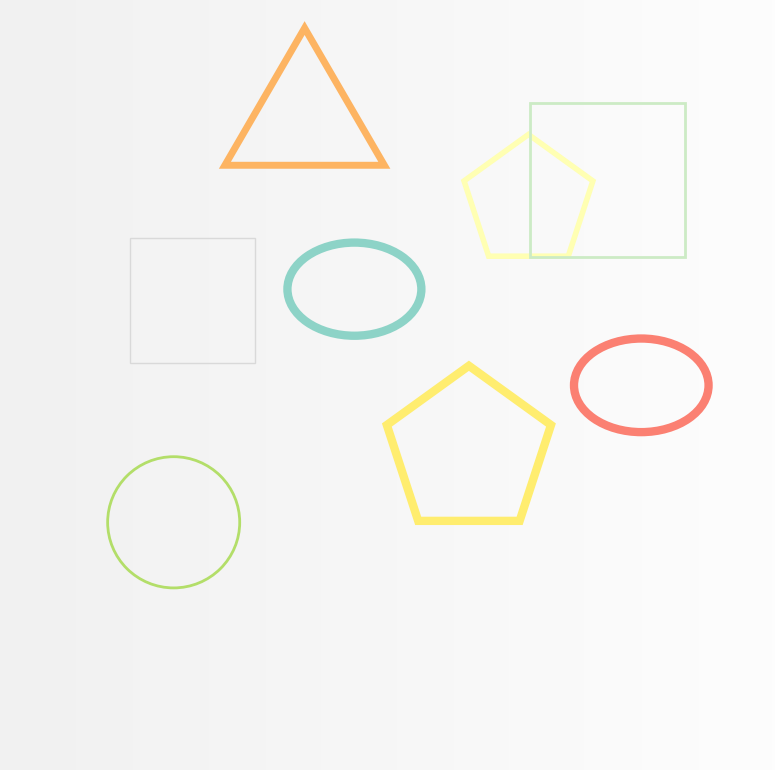[{"shape": "oval", "thickness": 3, "radius": 0.43, "center": [0.457, 0.624]}, {"shape": "pentagon", "thickness": 2, "radius": 0.44, "center": [0.682, 0.738]}, {"shape": "oval", "thickness": 3, "radius": 0.43, "center": [0.827, 0.5]}, {"shape": "triangle", "thickness": 2.5, "radius": 0.59, "center": [0.393, 0.845]}, {"shape": "circle", "thickness": 1, "radius": 0.43, "center": [0.224, 0.322]}, {"shape": "square", "thickness": 0.5, "radius": 0.4, "center": [0.248, 0.61]}, {"shape": "square", "thickness": 1, "radius": 0.5, "center": [0.784, 0.766]}, {"shape": "pentagon", "thickness": 3, "radius": 0.56, "center": [0.605, 0.414]}]